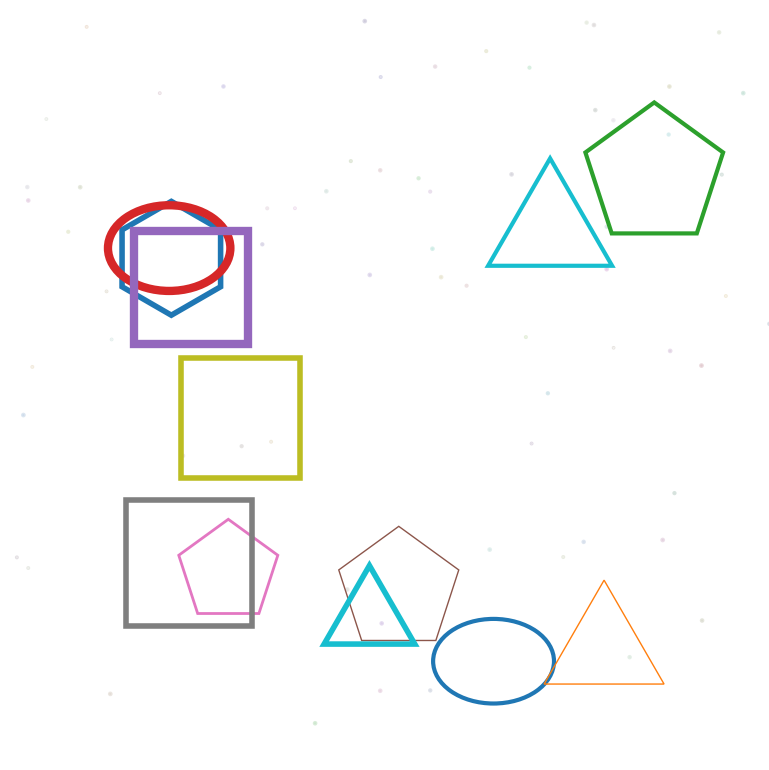[{"shape": "hexagon", "thickness": 2, "radius": 0.37, "center": [0.223, 0.665]}, {"shape": "oval", "thickness": 1.5, "radius": 0.39, "center": [0.641, 0.141]}, {"shape": "triangle", "thickness": 0.5, "radius": 0.45, "center": [0.785, 0.157]}, {"shape": "pentagon", "thickness": 1.5, "radius": 0.47, "center": [0.85, 0.773]}, {"shape": "oval", "thickness": 3, "radius": 0.4, "center": [0.22, 0.678]}, {"shape": "square", "thickness": 3, "radius": 0.37, "center": [0.248, 0.627]}, {"shape": "pentagon", "thickness": 0.5, "radius": 0.41, "center": [0.518, 0.234]}, {"shape": "pentagon", "thickness": 1, "radius": 0.34, "center": [0.296, 0.258]}, {"shape": "square", "thickness": 2, "radius": 0.41, "center": [0.245, 0.269]}, {"shape": "square", "thickness": 2, "radius": 0.39, "center": [0.313, 0.457]}, {"shape": "triangle", "thickness": 2, "radius": 0.34, "center": [0.48, 0.198]}, {"shape": "triangle", "thickness": 1.5, "radius": 0.46, "center": [0.714, 0.701]}]